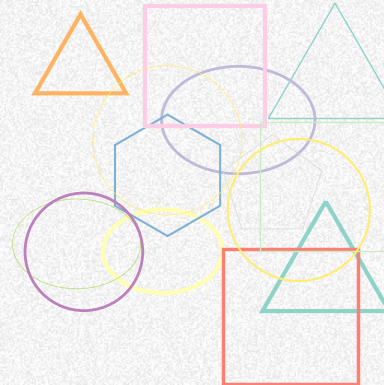[{"shape": "triangle", "thickness": 3, "radius": 0.95, "center": [0.846, 0.287]}, {"shape": "triangle", "thickness": 1, "radius": 1.0, "center": [0.87, 0.792]}, {"shape": "oval", "thickness": 3, "radius": 0.77, "center": [0.423, 0.347]}, {"shape": "oval", "thickness": 2, "radius": 1.0, "center": [0.619, 0.688]}, {"shape": "square", "thickness": 2.5, "radius": 0.88, "center": [0.754, 0.179]}, {"shape": "hexagon", "thickness": 1.5, "radius": 0.79, "center": [0.435, 0.545]}, {"shape": "triangle", "thickness": 3, "radius": 0.68, "center": [0.209, 0.826]}, {"shape": "oval", "thickness": 0.5, "radius": 0.83, "center": [0.199, 0.367]}, {"shape": "square", "thickness": 3, "radius": 0.78, "center": [0.533, 0.83]}, {"shape": "pentagon", "thickness": 0.5, "radius": 0.68, "center": [0.707, 0.515]}, {"shape": "circle", "thickness": 2, "radius": 0.76, "center": [0.218, 0.346]}, {"shape": "square", "thickness": 1, "radius": 0.84, "center": [0.842, 0.514]}, {"shape": "circle", "thickness": 1.5, "radius": 0.92, "center": [0.776, 0.455]}, {"shape": "circle", "thickness": 0.5, "radius": 0.97, "center": [0.435, 0.636]}]